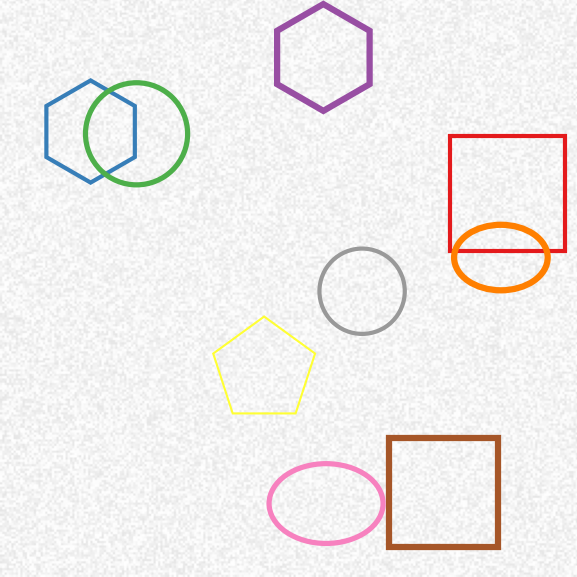[{"shape": "square", "thickness": 2, "radius": 0.5, "center": [0.879, 0.664]}, {"shape": "hexagon", "thickness": 2, "radius": 0.44, "center": [0.157, 0.771]}, {"shape": "circle", "thickness": 2.5, "radius": 0.44, "center": [0.236, 0.767]}, {"shape": "hexagon", "thickness": 3, "radius": 0.46, "center": [0.56, 0.9]}, {"shape": "oval", "thickness": 3, "radius": 0.41, "center": [0.867, 0.553]}, {"shape": "pentagon", "thickness": 1, "radius": 0.46, "center": [0.457, 0.358]}, {"shape": "square", "thickness": 3, "radius": 0.47, "center": [0.768, 0.146]}, {"shape": "oval", "thickness": 2.5, "radius": 0.49, "center": [0.565, 0.127]}, {"shape": "circle", "thickness": 2, "radius": 0.37, "center": [0.627, 0.495]}]